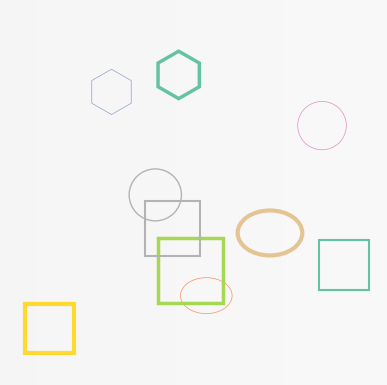[{"shape": "square", "thickness": 1.5, "radius": 0.32, "center": [0.888, 0.312]}, {"shape": "hexagon", "thickness": 2.5, "radius": 0.31, "center": [0.461, 0.805]}, {"shape": "oval", "thickness": 0.5, "radius": 0.33, "center": [0.532, 0.232]}, {"shape": "hexagon", "thickness": 0.5, "radius": 0.29, "center": [0.288, 0.761]}, {"shape": "circle", "thickness": 0.5, "radius": 0.31, "center": [0.831, 0.674]}, {"shape": "square", "thickness": 2.5, "radius": 0.42, "center": [0.492, 0.297]}, {"shape": "square", "thickness": 3, "radius": 0.32, "center": [0.127, 0.146]}, {"shape": "oval", "thickness": 3, "radius": 0.42, "center": [0.697, 0.395]}, {"shape": "square", "thickness": 1.5, "radius": 0.35, "center": [0.445, 0.406]}, {"shape": "circle", "thickness": 1, "radius": 0.34, "center": [0.401, 0.494]}]